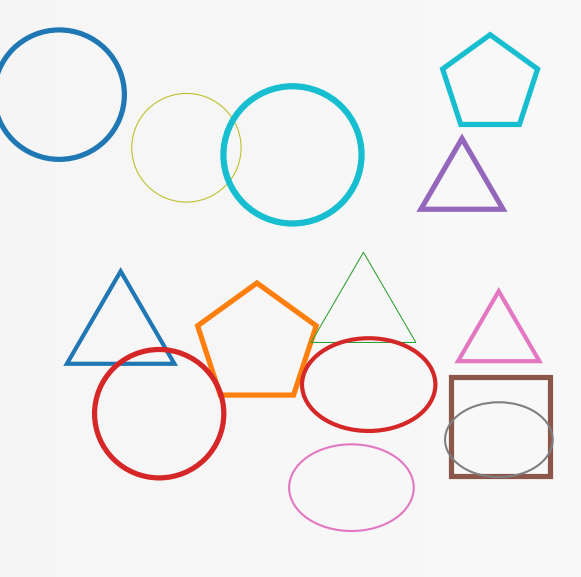[{"shape": "triangle", "thickness": 2, "radius": 0.53, "center": [0.208, 0.423]}, {"shape": "circle", "thickness": 2.5, "radius": 0.56, "center": [0.102, 0.835]}, {"shape": "pentagon", "thickness": 2.5, "radius": 0.54, "center": [0.442, 0.402]}, {"shape": "triangle", "thickness": 0.5, "radius": 0.52, "center": [0.625, 0.458]}, {"shape": "oval", "thickness": 2, "radius": 0.57, "center": [0.634, 0.333]}, {"shape": "circle", "thickness": 2.5, "radius": 0.56, "center": [0.274, 0.283]}, {"shape": "triangle", "thickness": 2.5, "radius": 0.41, "center": [0.795, 0.678]}, {"shape": "square", "thickness": 2.5, "radius": 0.43, "center": [0.861, 0.26]}, {"shape": "triangle", "thickness": 2, "radius": 0.4, "center": [0.858, 0.414]}, {"shape": "oval", "thickness": 1, "radius": 0.54, "center": [0.605, 0.155]}, {"shape": "oval", "thickness": 1, "radius": 0.46, "center": [0.858, 0.238]}, {"shape": "circle", "thickness": 0.5, "radius": 0.47, "center": [0.321, 0.743]}, {"shape": "pentagon", "thickness": 2.5, "radius": 0.43, "center": [0.843, 0.853]}, {"shape": "circle", "thickness": 3, "radius": 0.59, "center": [0.503, 0.731]}]